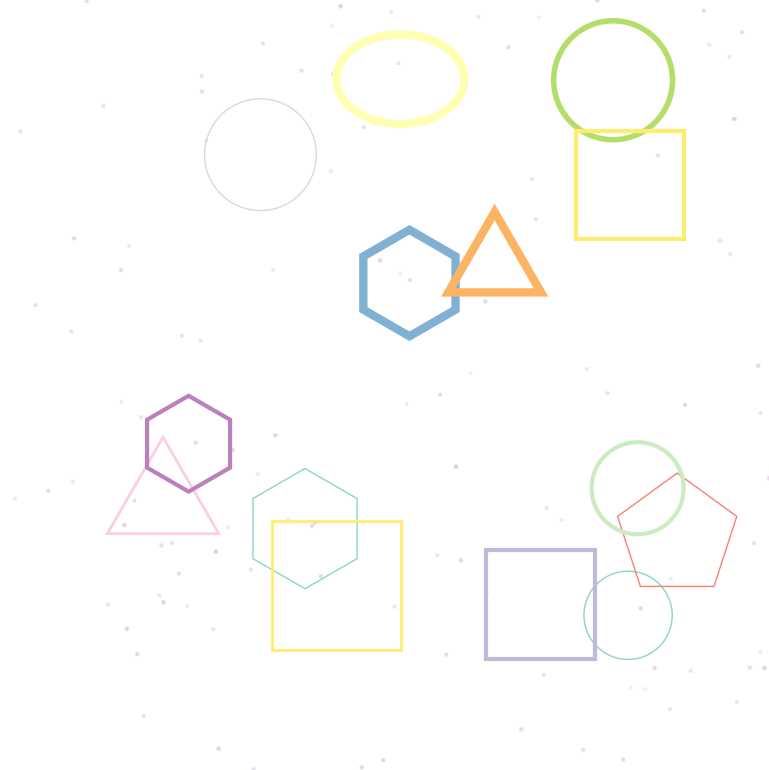[{"shape": "hexagon", "thickness": 0.5, "radius": 0.39, "center": [0.396, 0.314]}, {"shape": "circle", "thickness": 0.5, "radius": 0.29, "center": [0.816, 0.201]}, {"shape": "oval", "thickness": 3, "radius": 0.42, "center": [0.52, 0.897]}, {"shape": "square", "thickness": 1.5, "radius": 0.35, "center": [0.702, 0.215]}, {"shape": "pentagon", "thickness": 0.5, "radius": 0.41, "center": [0.879, 0.304]}, {"shape": "hexagon", "thickness": 3, "radius": 0.35, "center": [0.532, 0.632]}, {"shape": "triangle", "thickness": 3, "radius": 0.35, "center": [0.642, 0.655]}, {"shape": "circle", "thickness": 2, "radius": 0.39, "center": [0.796, 0.896]}, {"shape": "triangle", "thickness": 1, "radius": 0.42, "center": [0.212, 0.349]}, {"shape": "circle", "thickness": 0.5, "radius": 0.36, "center": [0.338, 0.799]}, {"shape": "hexagon", "thickness": 1.5, "radius": 0.31, "center": [0.245, 0.424]}, {"shape": "circle", "thickness": 1.5, "radius": 0.3, "center": [0.828, 0.366]}, {"shape": "square", "thickness": 1.5, "radius": 0.35, "center": [0.818, 0.759]}, {"shape": "square", "thickness": 1, "radius": 0.42, "center": [0.437, 0.24]}]